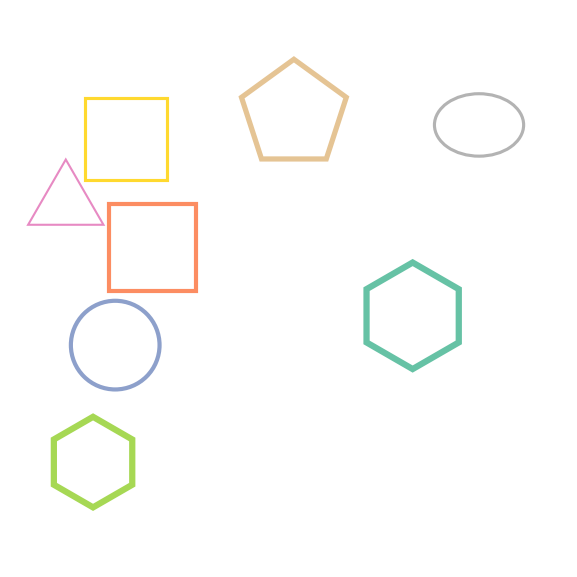[{"shape": "hexagon", "thickness": 3, "radius": 0.46, "center": [0.715, 0.452]}, {"shape": "square", "thickness": 2, "radius": 0.38, "center": [0.264, 0.57]}, {"shape": "circle", "thickness": 2, "radius": 0.38, "center": [0.2, 0.402]}, {"shape": "triangle", "thickness": 1, "radius": 0.38, "center": [0.114, 0.648]}, {"shape": "hexagon", "thickness": 3, "radius": 0.39, "center": [0.161, 0.199]}, {"shape": "square", "thickness": 1.5, "radius": 0.35, "center": [0.218, 0.759]}, {"shape": "pentagon", "thickness": 2.5, "radius": 0.48, "center": [0.509, 0.801]}, {"shape": "oval", "thickness": 1.5, "radius": 0.39, "center": [0.83, 0.783]}]